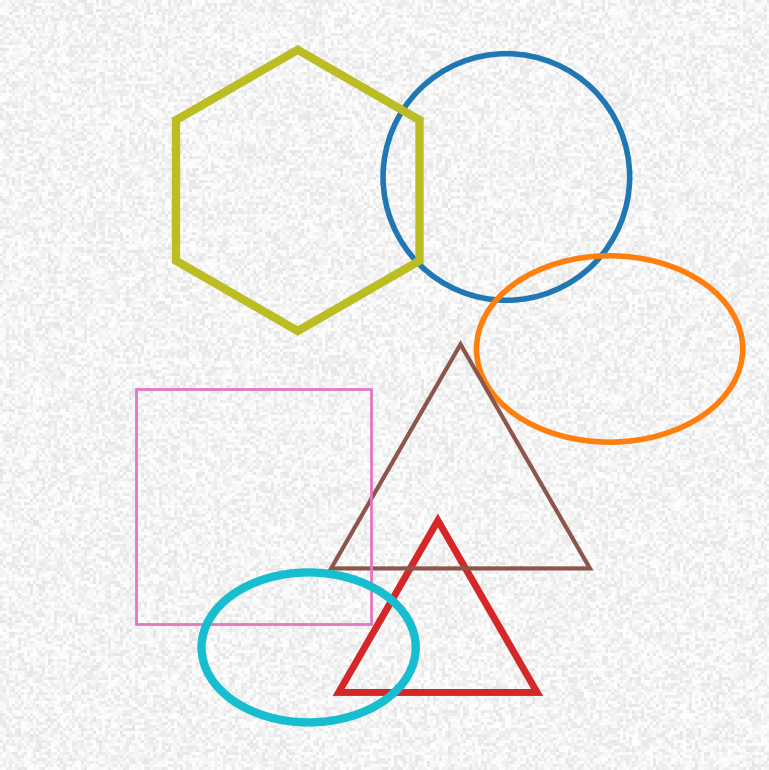[{"shape": "circle", "thickness": 2, "radius": 0.8, "center": [0.658, 0.77]}, {"shape": "oval", "thickness": 2, "radius": 0.86, "center": [0.792, 0.547]}, {"shape": "triangle", "thickness": 2.5, "radius": 0.74, "center": [0.569, 0.175]}, {"shape": "triangle", "thickness": 1.5, "radius": 0.97, "center": [0.598, 0.359]}, {"shape": "square", "thickness": 1, "radius": 0.76, "center": [0.33, 0.342]}, {"shape": "hexagon", "thickness": 3, "radius": 0.91, "center": [0.387, 0.753]}, {"shape": "oval", "thickness": 3, "radius": 0.7, "center": [0.401, 0.159]}]